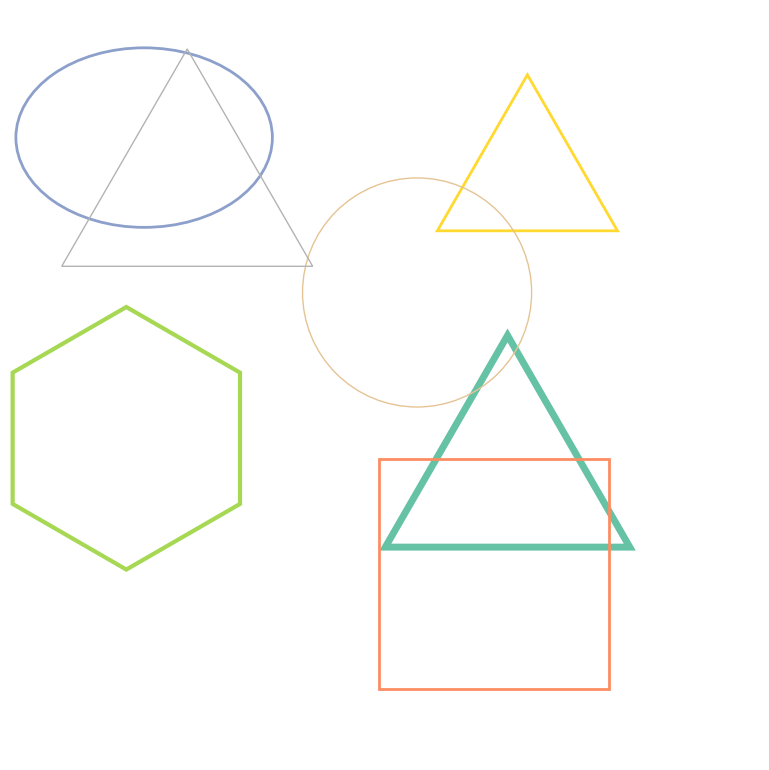[{"shape": "triangle", "thickness": 2.5, "radius": 0.92, "center": [0.659, 0.381]}, {"shape": "square", "thickness": 1, "radius": 0.75, "center": [0.642, 0.255]}, {"shape": "oval", "thickness": 1, "radius": 0.83, "center": [0.187, 0.821]}, {"shape": "hexagon", "thickness": 1.5, "radius": 0.85, "center": [0.164, 0.431]}, {"shape": "triangle", "thickness": 1, "radius": 0.68, "center": [0.685, 0.768]}, {"shape": "circle", "thickness": 0.5, "radius": 0.74, "center": [0.542, 0.62]}, {"shape": "triangle", "thickness": 0.5, "radius": 0.94, "center": [0.243, 0.748]}]